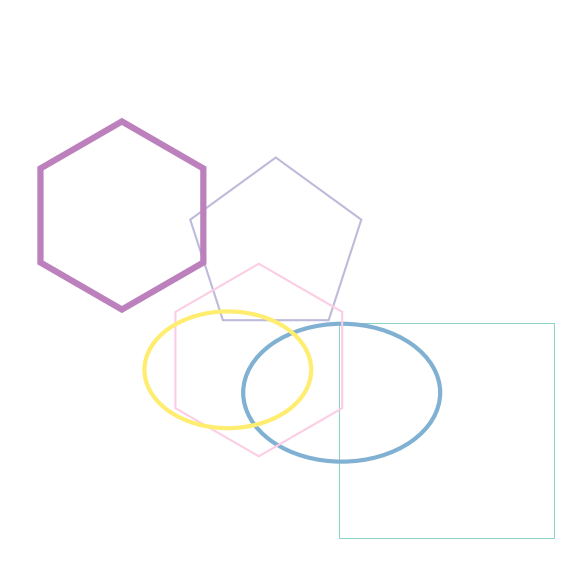[{"shape": "square", "thickness": 0.5, "radius": 0.93, "center": [0.773, 0.254]}, {"shape": "pentagon", "thickness": 1, "radius": 0.78, "center": [0.478, 0.571]}, {"shape": "oval", "thickness": 2, "radius": 0.85, "center": [0.592, 0.319]}, {"shape": "hexagon", "thickness": 1, "radius": 0.83, "center": [0.448, 0.376]}, {"shape": "hexagon", "thickness": 3, "radius": 0.81, "center": [0.211, 0.626]}, {"shape": "oval", "thickness": 2, "radius": 0.72, "center": [0.395, 0.359]}]